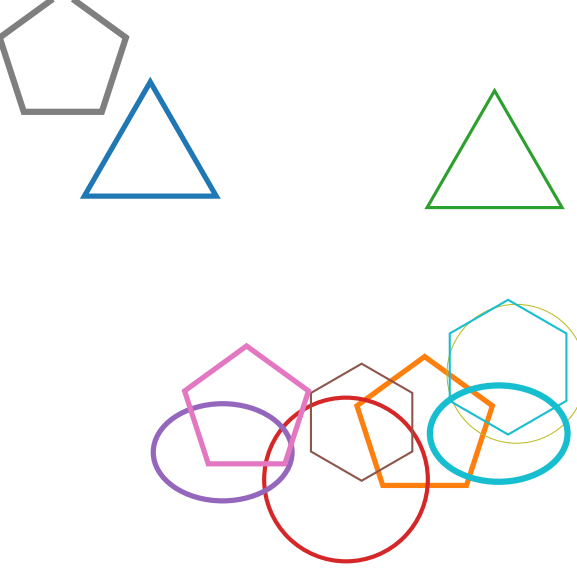[{"shape": "triangle", "thickness": 2.5, "radius": 0.66, "center": [0.26, 0.725]}, {"shape": "pentagon", "thickness": 2.5, "radius": 0.62, "center": [0.735, 0.258]}, {"shape": "triangle", "thickness": 1.5, "radius": 0.67, "center": [0.856, 0.707]}, {"shape": "circle", "thickness": 2, "radius": 0.71, "center": [0.599, 0.169]}, {"shape": "oval", "thickness": 2.5, "radius": 0.6, "center": [0.386, 0.216]}, {"shape": "hexagon", "thickness": 1, "radius": 0.51, "center": [0.626, 0.268]}, {"shape": "pentagon", "thickness": 2.5, "radius": 0.56, "center": [0.427, 0.287]}, {"shape": "pentagon", "thickness": 3, "radius": 0.57, "center": [0.109, 0.898]}, {"shape": "circle", "thickness": 0.5, "radius": 0.6, "center": [0.894, 0.352]}, {"shape": "oval", "thickness": 3, "radius": 0.6, "center": [0.864, 0.248]}, {"shape": "hexagon", "thickness": 1, "radius": 0.58, "center": [0.88, 0.363]}]